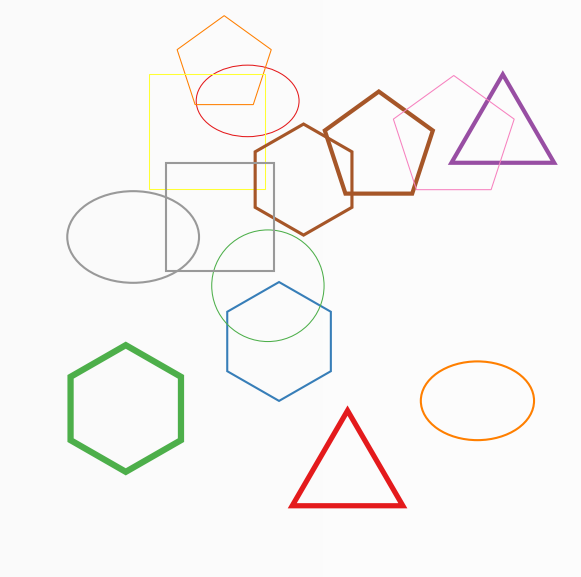[{"shape": "oval", "thickness": 0.5, "radius": 0.44, "center": [0.426, 0.824]}, {"shape": "triangle", "thickness": 2.5, "radius": 0.55, "center": [0.598, 0.178]}, {"shape": "hexagon", "thickness": 1, "radius": 0.51, "center": [0.48, 0.408]}, {"shape": "circle", "thickness": 0.5, "radius": 0.48, "center": [0.461, 0.504]}, {"shape": "hexagon", "thickness": 3, "radius": 0.55, "center": [0.216, 0.292]}, {"shape": "triangle", "thickness": 2, "radius": 0.51, "center": [0.865, 0.768]}, {"shape": "oval", "thickness": 1, "radius": 0.49, "center": [0.821, 0.305]}, {"shape": "pentagon", "thickness": 0.5, "radius": 0.43, "center": [0.386, 0.887]}, {"shape": "square", "thickness": 0.5, "radius": 0.5, "center": [0.356, 0.772]}, {"shape": "pentagon", "thickness": 2, "radius": 0.49, "center": [0.652, 0.743]}, {"shape": "hexagon", "thickness": 1.5, "radius": 0.48, "center": [0.522, 0.688]}, {"shape": "pentagon", "thickness": 0.5, "radius": 0.55, "center": [0.781, 0.759]}, {"shape": "oval", "thickness": 1, "radius": 0.57, "center": [0.229, 0.589]}, {"shape": "square", "thickness": 1, "radius": 0.46, "center": [0.379, 0.623]}]